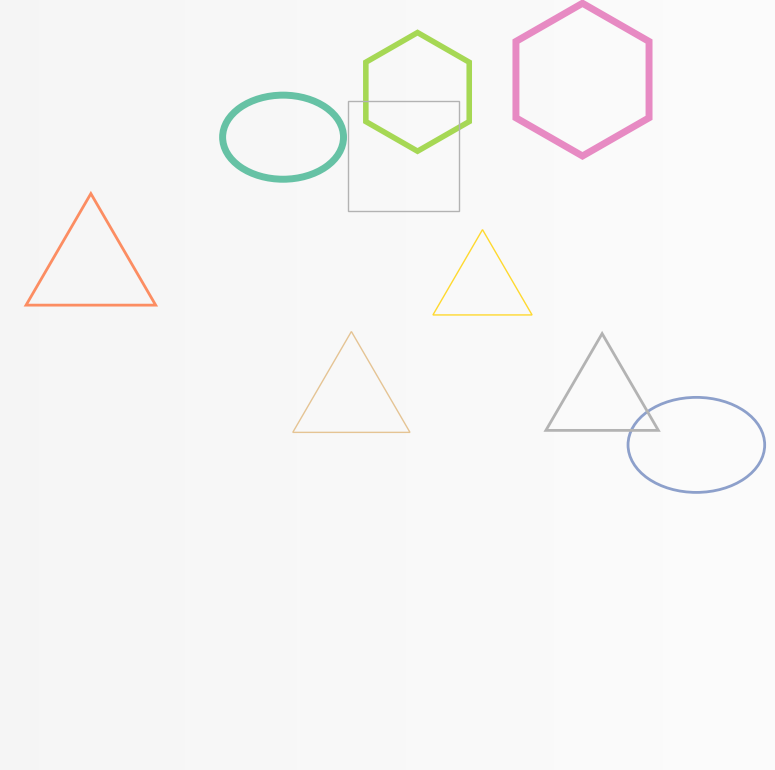[{"shape": "oval", "thickness": 2.5, "radius": 0.39, "center": [0.365, 0.822]}, {"shape": "triangle", "thickness": 1, "radius": 0.48, "center": [0.117, 0.652]}, {"shape": "oval", "thickness": 1, "radius": 0.44, "center": [0.899, 0.422]}, {"shape": "hexagon", "thickness": 2.5, "radius": 0.5, "center": [0.752, 0.897]}, {"shape": "hexagon", "thickness": 2, "radius": 0.39, "center": [0.539, 0.881]}, {"shape": "triangle", "thickness": 0.5, "radius": 0.37, "center": [0.623, 0.628]}, {"shape": "triangle", "thickness": 0.5, "radius": 0.44, "center": [0.453, 0.482]}, {"shape": "square", "thickness": 0.5, "radius": 0.36, "center": [0.521, 0.797]}, {"shape": "triangle", "thickness": 1, "radius": 0.42, "center": [0.777, 0.483]}]